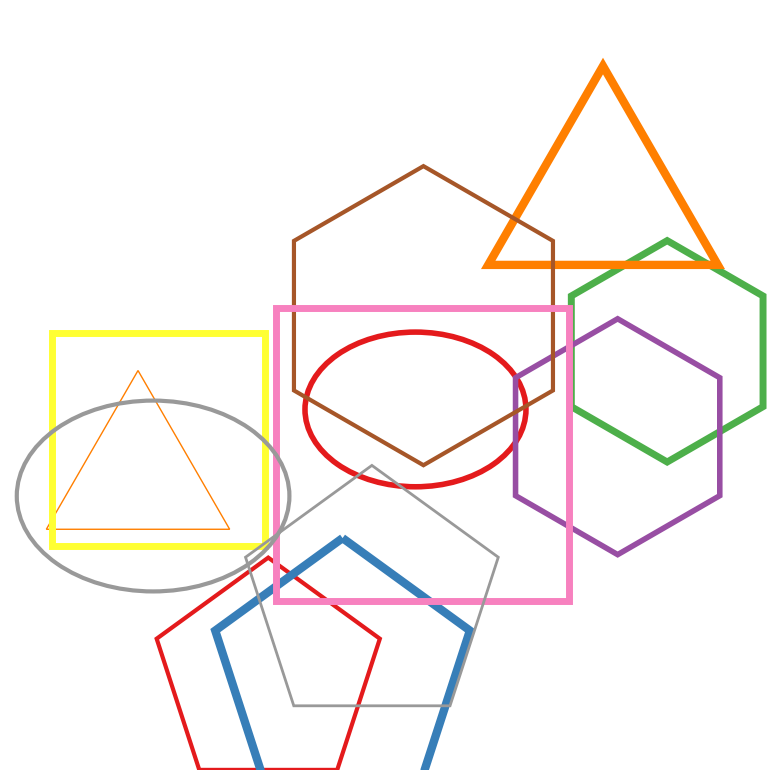[{"shape": "oval", "thickness": 2, "radius": 0.72, "center": [0.54, 0.468]}, {"shape": "pentagon", "thickness": 1.5, "radius": 0.76, "center": [0.348, 0.123]}, {"shape": "pentagon", "thickness": 3, "radius": 0.87, "center": [0.445, 0.127]}, {"shape": "hexagon", "thickness": 2.5, "radius": 0.72, "center": [0.866, 0.544]}, {"shape": "hexagon", "thickness": 2, "radius": 0.77, "center": [0.802, 0.433]}, {"shape": "triangle", "thickness": 3, "radius": 0.86, "center": [0.783, 0.742]}, {"shape": "triangle", "thickness": 0.5, "radius": 0.69, "center": [0.179, 0.381]}, {"shape": "square", "thickness": 2.5, "radius": 0.69, "center": [0.206, 0.43]}, {"shape": "hexagon", "thickness": 1.5, "radius": 0.97, "center": [0.55, 0.59]}, {"shape": "square", "thickness": 2.5, "radius": 0.95, "center": [0.549, 0.41]}, {"shape": "oval", "thickness": 1.5, "radius": 0.89, "center": [0.199, 0.356]}, {"shape": "pentagon", "thickness": 1, "radius": 0.86, "center": [0.483, 0.223]}]